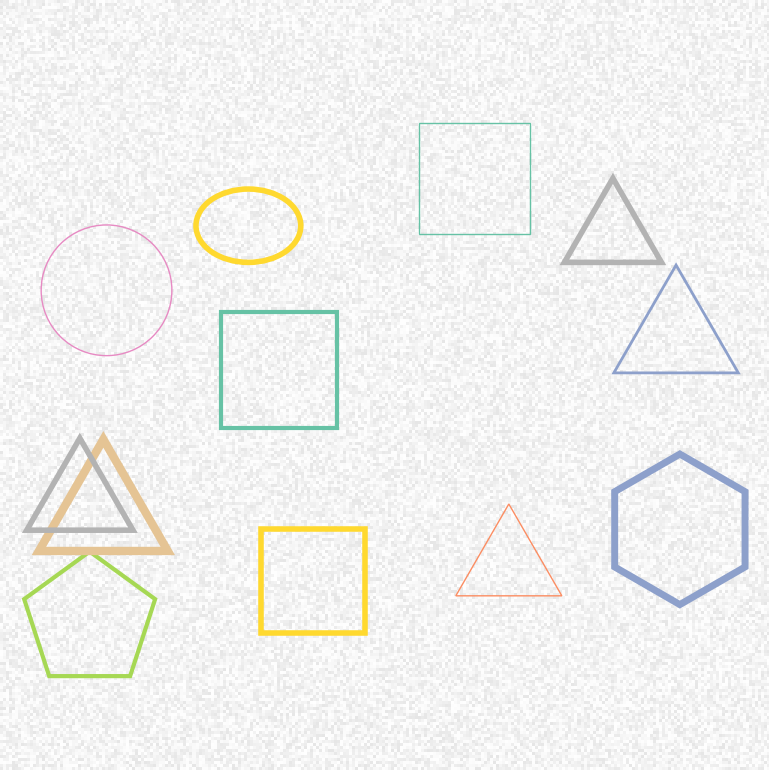[{"shape": "square", "thickness": 0.5, "radius": 0.36, "center": [0.616, 0.768]}, {"shape": "square", "thickness": 1.5, "radius": 0.38, "center": [0.362, 0.519]}, {"shape": "triangle", "thickness": 0.5, "radius": 0.4, "center": [0.661, 0.266]}, {"shape": "triangle", "thickness": 1, "radius": 0.47, "center": [0.878, 0.562]}, {"shape": "hexagon", "thickness": 2.5, "radius": 0.49, "center": [0.883, 0.313]}, {"shape": "circle", "thickness": 0.5, "radius": 0.42, "center": [0.138, 0.623]}, {"shape": "pentagon", "thickness": 1.5, "radius": 0.45, "center": [0.116, 0.194]}, {"shape": "square", "thickness": 2, "radius": 0.34, "center": [0.407, 0.245]}, {"shape": "oval", "thickness": 2, "radius": 0.34, "center": [0.323, 0.707]}, {"shape": "triangle", "thickness": 3, "radius": 0.48, "center": [0.134, 0.333]}, {"shape": "triangle", "thickness": 2, "radius": 0.4, "center": [0.104, 0.351]}, {"shape": "triangle", "thickness": 2, "radius": 0.36, "center": [0.796, 0.696]}]